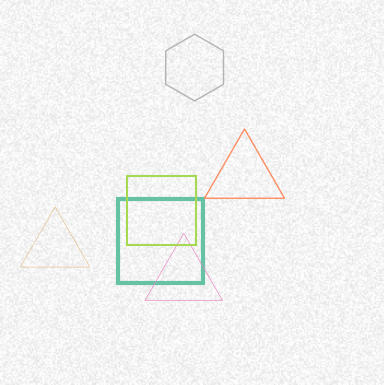[{"shape": "square", "thickness": 3, "radius": 0.55, "center": [0.417, 0.374]}, {"shape": "triangle", "thickness": 1, "radius": 0.6, "center": [0.635, 0.545]}, {"shape": "triangle", "thickness": 0.5, "radius": 0.58, "center": [0.477, 0.278]}, {"shape": "square", "thickness": 1.5, "radius": 0.45, "center": [0.419, 0.453]}, {"shape": "triangle", "thickness": 0.5, "radius": 0.52, "center": [0.143, 0.358]}, {"shape": "hexagon", "thickness": 1, "radius": 0.43, "center": [0.505, 0.825]}]